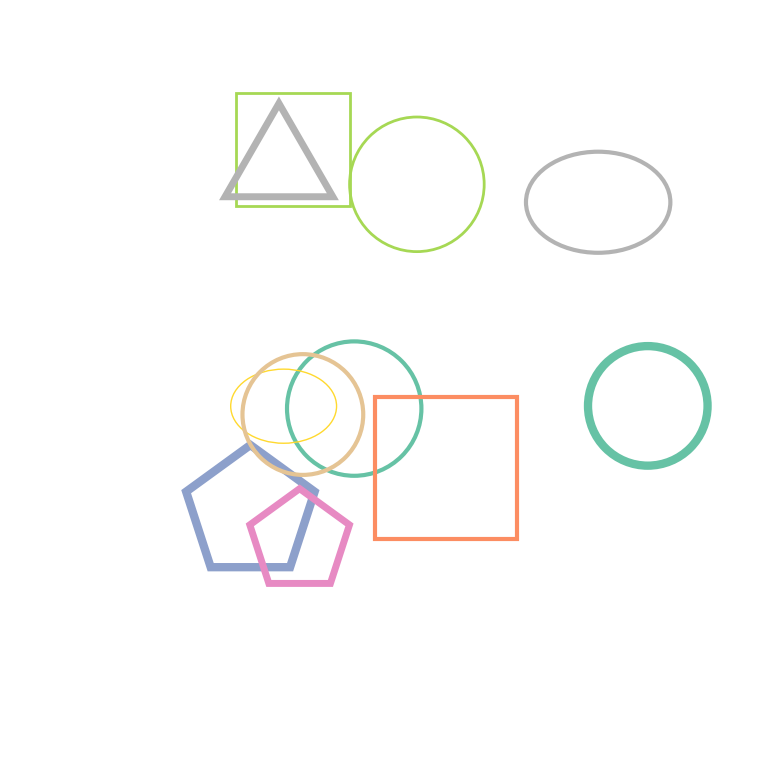[{"shape": "circle", "thickness": 1.5, "radius": 0.44, "center": [0.46, 0.469]}, {"shape": "circle", "thickness": 3, "radius": 0.39, "center": [0.841, 0.473]}, {"shape": "square", "thickness": 1.5, "radius": 0.46, "center": [0.58, 0.393]}, {"shape": "pentagon", "thickness": 3, "radius": 0.44, "center": [0.325, 0.334]}, {"shape": "pentagon", "thickness": 2.5, "radius": 0.34, "center": [0.389, 0.297]}, {"shape": "circle", "thickness": 1, "radius": 0.44, "center": [0.541, 0.761]}, {"shape": "square", "thickness": 1, "radius": 0.37, "center": [0.381, 0.806]}, {"shape": "oval", "thickness": 0.5, "radius": 0.34, "center": [0.368, 0.472]}, {"shape": "circle", "thickness": 1.5, "radius": 0.39, "center": [0.393, 0.462]}, {"shape": "oval", "thickness": 1.5, "radius": 0.47, "center": [0.777, 0.737]}, {"shape": "triangle", "thickness": 2.5, "radius": 0.4, "center": [0.362, 0.785]}]